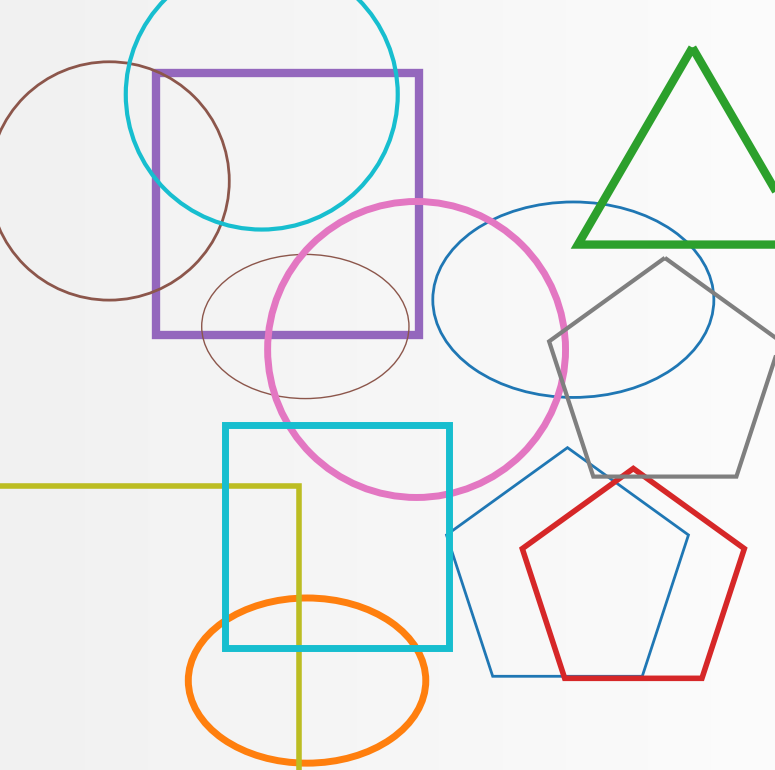[{"shape": "oval", "thickness": 1, "radius": 0.91, "center": [0.74, 0.611]}, {"shape": "pentagon", "thickness": 1, "radius": 0.82, "center": [0.732, 0.255]}, {"shape": "oval", "thickness": 2.5, "radius": 0.77, "center": [0.396, 0.116]}, {"shape": "triangle", "thickness": 3, "radius": 0.85, "center": [0.893, 0.768]}, {"shape": "pentagon", "thickness": 2, "radius": 0.75, "center": [0.817, 0.241]}, {"shape": "square", "thickness": 3, "radius": 0.85, "center": [0.371, 0.735]}, {"shape": "circle", "thickness": 1, "radius": 0.77, "center": [0.141, 0.765]}, {"shape": "oval", "thickness": 0.5, "radius": 0.67, "center": [0.394, 0.576]}, {"shape": "circle", "thickness": 2.5, "radius": 0.96, "center": [0.538, 0.546]}, {"shape": "pentagon", "thickness": 1.5, "radius": 0.79, "center": [0.858, 0.508]}, {"shape": "square", "thickness": 2, "radius": 0.97, "center": [0.191, 0.174]}, {"shape": "circle", "thickness": 1.5, "radius": 0.88, "center": [0.338, 0.877]}, {"shape": "square", "thickness": 2.5, "radius": 0.72, "center": [0.435, 0.303]}]